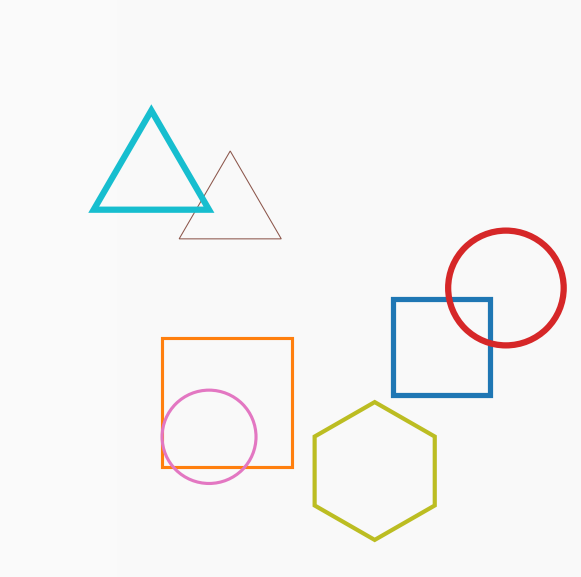[{"shape": "square", "thickness": 2.5, "radius": 0.42, "center": [0.76, 0.398]}, {"shape": "square", "thickness": 1.5, "radius": 0.56, "center": [0.391, 0.302]}, {"shape": "circle", "thickness": 3, "radius": 0.5, "center": [0.87, 0.5]}, {"shape": "triangle", "thickness": 0.5, "radius": 0.51, "center": [0.396, 0.636]}, {"shape": "circle", "thickness": 1.5, "radius": 0.4, "center": [0.36, 0.243]}, {"shape": "hexagon", "thickness": 2, "radius": 0.6, "center": [0.645, 0.184]}, {"shape": "triangle", "thickness": 3, "radius": 0.57, "center": [0.26, 0.693]}]